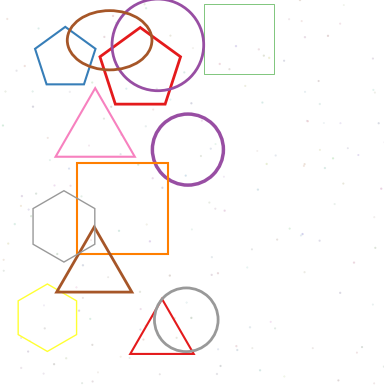[{"shape": "pentagon", "thickness": 2, "radius": 0.55, "center": [0.364, 0.819]}, {"shape": "triangle", "thickness": 1.5, "radius": 0.48, "center": [0.421, 0.128]}, {"shape": "pentagon", "thickness": 1.5, "radius": 0.41, "center": [0.17, 0.848]}, {"shape": "square", "thickness": 0.5, "radius": 0.45, "center": [0.621, 0.898]}, {"shape": "circle", "thickness": 2.5, "radius": 0.46, "center": [0.488, 0.611]}, {"shape": "circle", "thickness": 2, "radius": 0.6, "center": [0.41, 0.883]}, {"shape": "square", "thickness": 1.5, "radius": 0.59, "center": [0.317, 0.459]}, {"shape": "hexagon", "thickness": 1, "radius": 0.44, "center": [0.123, 0.175]}, {"shape": "oval", "thickness": 2, "radius": 0.55, "center": [0.285, 0.895]}, {"shape": "triangle", "thickness": 2, "radius": 0.56, "center": [0.245, 0.298]}, {"shape": "triangle", "thickness": 1.5, "radius": 0.59, "center": [0.247, 0.652]}, {"shape": "hexagon", "thickness": 1, "radius": 0.46, "center": [0.166, 0.412]}, {"shape": "circle", "thickness": 2, "radius": 0.41, "center": [0.484, 0.169]}]